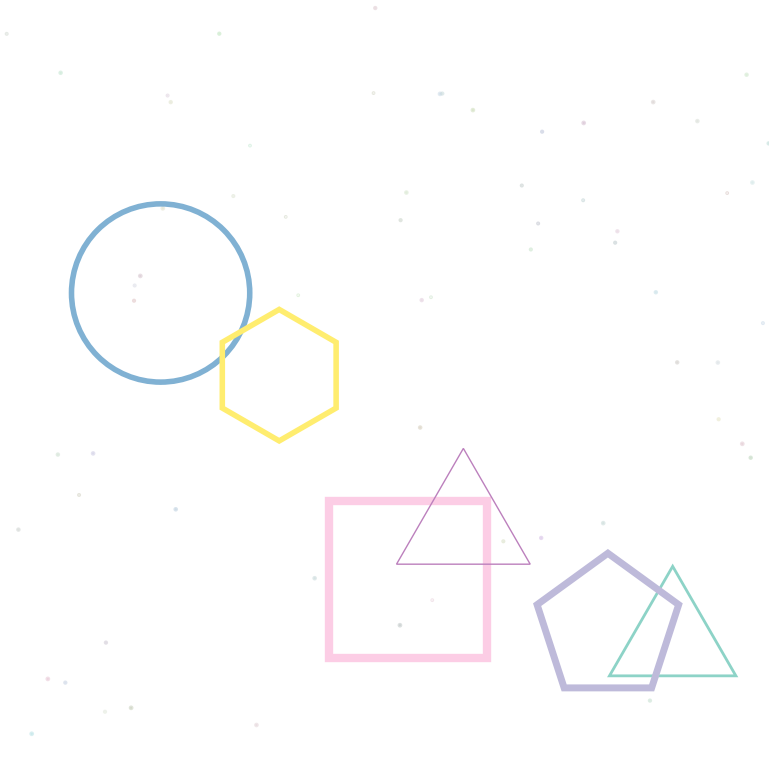[{"shape": "triangle", "thickness": 1, "radius": 0.47, "center": [0.874, 0.17]}, {"shape": "pentagon", "thickness": 2.5, "radius": 0.48, "center": [0.789, 0.185]}, {"shape": "circle", "thickness": 2, "radius": 0.58, "center": [0.209, 0.619]}, {"shape": "square", "thickness": 3, "radius": 0.51, "center": [0.53, 0.247]}, {"shape": "triangle", "thickness": 0.5, "radius": 0.5, "center": [0.602, 0.317]}, {"shape": "hexagon", "thickness": 2, "radius": 0.43, "center": [0.363, 0.513]}]